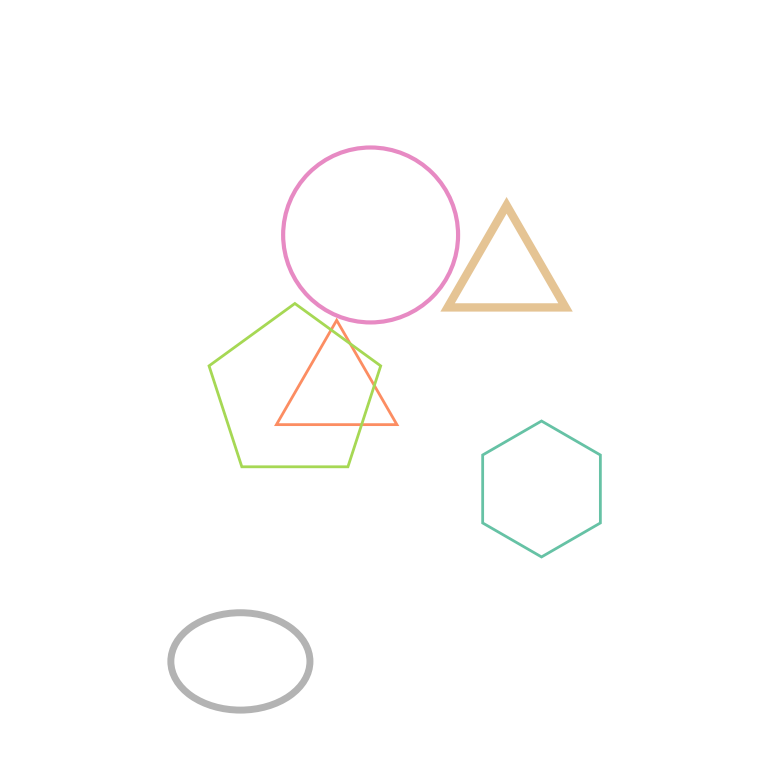[{"shape": "hexagon", "thickness": 1, "radius": 0.44, "center": [0.703, 0.365]}, {"shape": "triangle", "thickness": 1, "radius": 0.45, "center": [0.437, 0.494]}, {"shape": "circle", "thickness": 1.5, "radius": 0.57, "center": [0.481, 0.695]}, {"shape": "pentagon", "thickness": 1, "radius": 0.59, "center": [0.383, 0.489]}, {"shape": "triangle", "thickness": 3, "radius": 0.44, "center": [0.658, 0.645]}, {"shape": "oval", "thickness": 2.5, "radius": 0.45, "center": [0.312, 0.141]}]